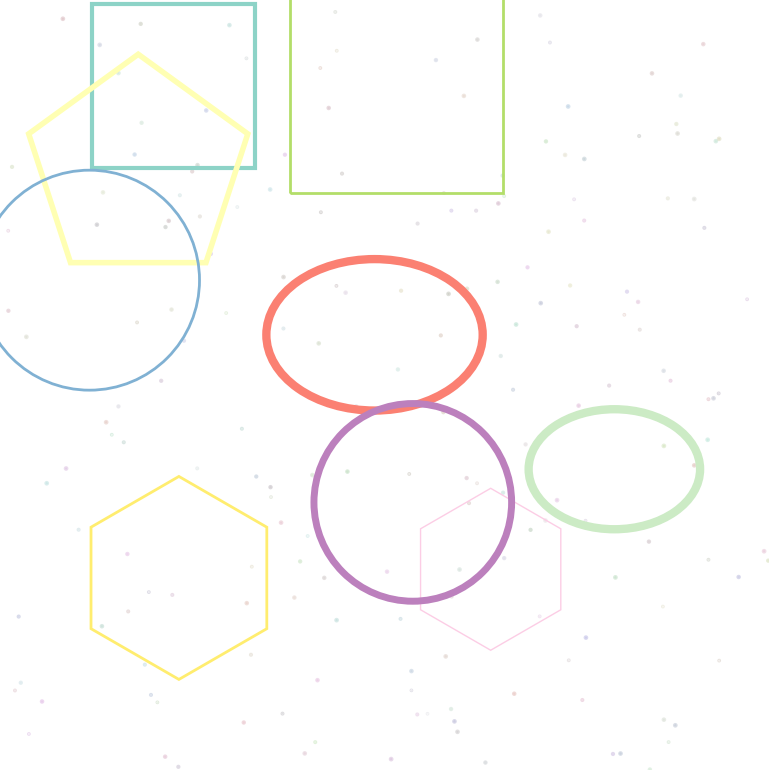[{"shape": "square", "thickness": 1.5, "radius": 0.53, "center": [0.226, 0.888]}, {"shape": "pentagon", "thickness": 2, "radius": 0.75, "center": [0.18, 0.78]}, {"shape": "oval", "thickness": 3, "radius": 0.7, "center": [0.486, 0.565]}, {"shape": "circle", "thickness": 1, "radius": 0.71, "center": [0.116, 0.636]}, {"shape": "square", "thickness": 1, "radius": 0.69, "center": [0.514, 0.888]}, {"shape": "hexagon", "thickness": 0.5, "radius": 0.53, "center": [0.637, 0.261]}, {"shape": "circle", "thickness": 2.5, "radius": 0.64, "center": [0.536, 0.348]}, {"shape": "oval", "thickness": 3, "radius": 0.56, "center": [0.798, 0.391]}, {"shape": "hexagon", "thickness": 1, "radius": 0.66, "center": [0.232, 0.249]}]